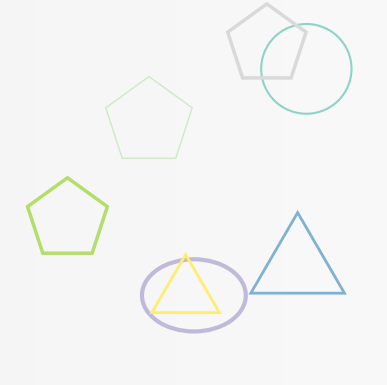[{"shape": "circle", "thickness": 1.5, "radius": 0.58, "center": [0.791, 0.821]}, {"shape": "oval", "thickness": 3, "radius": 0.67, "center": [0.5, 0.233]}, {"shape": "triangle", "thickness": 2, "radius": 0.7, "center": [0.768, 0.308]}, {"shape": "pentagon", "thickness": 2.5, "radius": 0.54, "center": [0.174, 0.43]}, {"shape": "pentagon", "thickness": 2.5, "radius": 0.53, "center": [0.689, 0.884]}, {"shape": "pentagon", "thickness": 1, "radius": 0.59, "center": [0.384, 0.684]}, {"shape": "triangle", "thickness": 2, "radius": 0.5, "center": [0.479, 0.238]}]